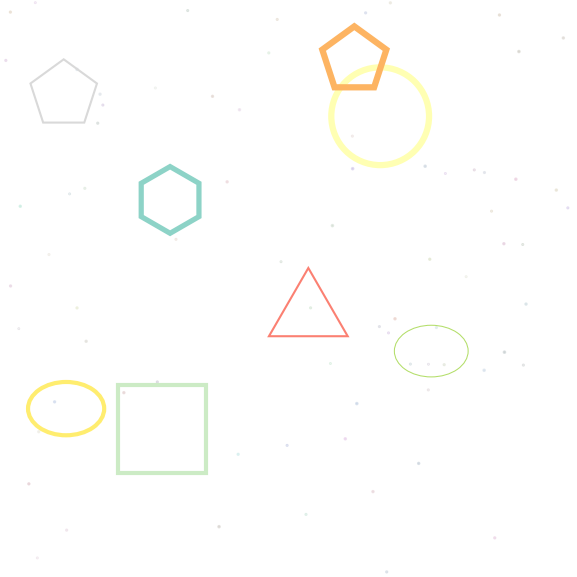[{"shape": "hexagon", "thickness": 2.5, "radius": 0.29, "center": [0.295, 0.653]}, {"shape": "circle", "thickness": 3, "radius": 0.42, "center": [0.658, 0.798]}, {"shape": "triangle", "thickness": 1, "radius": 0.39, "center": [0.534, 0.456]}, {"shape": "pentagon", "thickness": 3, "radius": 0.29, "center": [0.614, 0.895]}, {"shape": "oval", "thickness": 0.5, "radius": 0.32, "center": [0.747, 0.391]}, {"shape": "pentagon", "thickness": 1, "radius": 0.3, "center": [0.11, 0.836]}, {"shape": "square", "thickness": 2, "radius": 0.38, "center": [0.281, 0.256]}, {"shape": "oval", "thickness": 2, "radius": 0.33, "center": [0.114, 0.292]}]